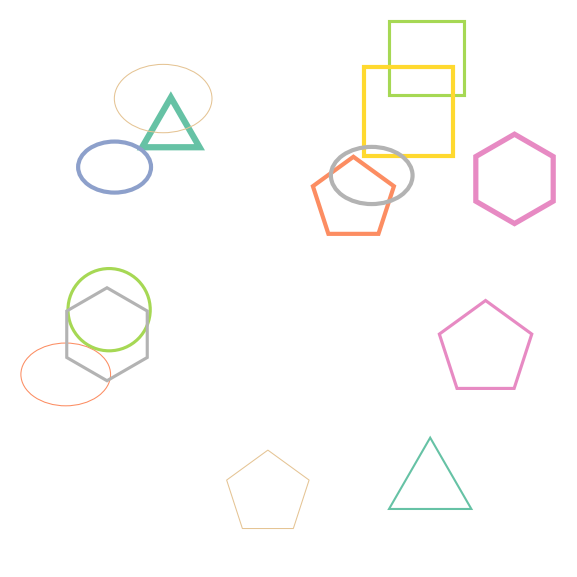[{"shape": "triangle", "thickness": 3, "radius": 0.29, "center": [0.296, 0.773]}, {"shape": "triangle", "thickness": 1, "radius": 0.41, "center": [0.745, 0.159]}, {"shape": "oval", "thickness": 0.5, "radius": 0.39, "center": [0.114, 0.351]}, {"shape": "pentagon", "thickness": 2, "radius": 0.37, "center": [0.612, 0.654]}, {"shape": "oval", "thickness": 2, "radius": 0.32, "center": [0.198, 0.71]}, {"shape": "pentagon", "thickness": 1.5, "radius": 0.42, "center": [0.841, 0.395]}, {"shape": "hexagon", "thickness": 2.5, "radius": 0.39, "center": [0.891, 0.689]}, {"shape": "square", "thickness": 1.5, "radius": 0.32, "center": [0.739, 0.899]}, {"shape": "circle", "thickness": 1.5, "radius": 0.36, "center": [0.189, 0.463]}, {"shape": "square", "thickness": 2, "radius": 0.38, "center": [0.708, 0.807]}, {"shape": "pentagon", "thickness": 0.5, "radius": 0.38, "center": [0.464, 0.145]}, {"shape": "oval", "thickness": 0.5, "radius": 0.42, "center": [0.283, 0.828]}, {"shape": "oval", "thickness": 2, "radius": 0.35, "center": [0.644, 0.695]}, {"shape": "hexagon", "thickness": 1.5, "radius": 0.4, "center": [0.185, 0.42]}]